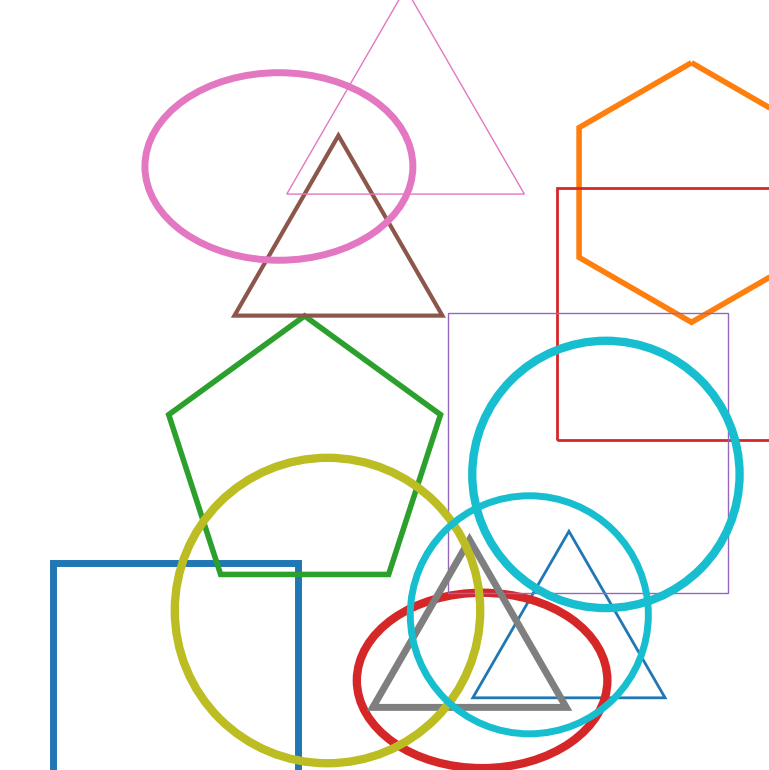[{"shape": "square", "thickness": 2.5, "radius": 0.79, "center": [0.228, 0.11]}, {"shape": "triangle", "thickness": 1, "radius": 0.72, "center": [0.739, 0.166]}, {"shape": "hexagon", "thickness": 2, "radius": 0.84, "center": [0.898, 0.75]}, {"shape": "pentagon", "thickness": 2, "radius": 0.93, "center": [0.396, 0.404]}, {"shape": "oval", "thickness": 3, "radius": 0.81, "center": [0.626, 0.116]}, {"shape": "square", "thickness": 1, "radius": 0.82, "center": [0.887, 0.592]}, {"shape": "square", "thickness": 0.5, "radius": 0.91, "center": [0.764, 0.412]}, {"shape": "triangle", "thickness": 1.5, "radius": 0.78, "center": [0.439, 0.668]}, {"shape": "oval", "thickness": 2.5, "radius": 0.87, "center": [0.362, 0.784]}, {"shape": "triangle", "thickness": 0.5, "radius": 0.89, "center": [0.527, 0.837]}, {"shape": "triangle", "thickness": 2.5, "radius": 0.73, "center": [0.61, 0.154]}, {"shape": "circle", "thickness": 3, "radius": 0.99, "center": [0.425, 0.207]}, {"shape": "circle", "thickness": 2.5, "radius": 0.77, "center": [0.687, 0.202]}, {"shape": "circle", "thickness": 3, "radius": 0.87, "center": [0.787, 0.384]}]